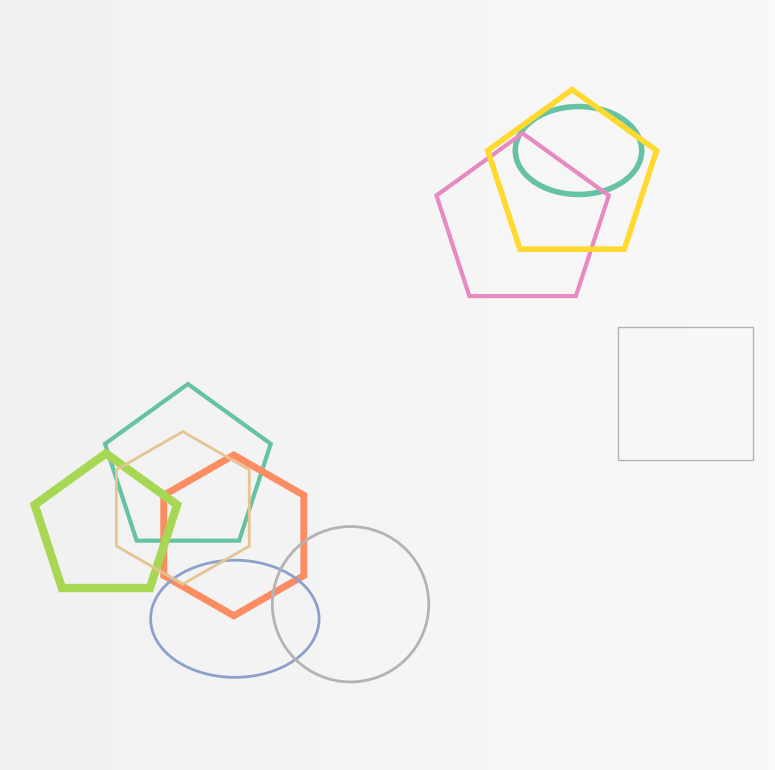[{"shape": "oval", "thickness": 2, "radius": 0.41, "center": [0.746, 0.805]}, {"shape": "pentagon", "thickness": 1.5, "radius": 0.56, "center": [0.242, 0.389]}, {"shape": "hexagon", "thickness": 2.5, "radius": 0.52, "center": [0.302, 0.305]}, {"shape": "oval", "thickness": 1, "radius": 0.54, "center": [0.303, 0.196]}, {"shape": "pentagon", "thickness": 1.5, "radius": 0.58, "center": [0.674, 0.71]}, {"shape": "pentagon", "thickness": 3, "radius": 0.48, "center": [0.137, 0.315]}, {"shape": "pentagon", "thickness": 2, "radius": 0.57, "center": [0.738, 0.769]}, {"shape": "hexagon", "thickness": 1, "radius": 0.5, "center": [0.236, 0.34]}, {"shape": "circle", "thickness": 1, "radius": 0.5, "center": [0.452, 0.215]}, {"shape": "square", "thickness": 0.5, "radius": 0.43, "center": [0.885, 0.489]}]